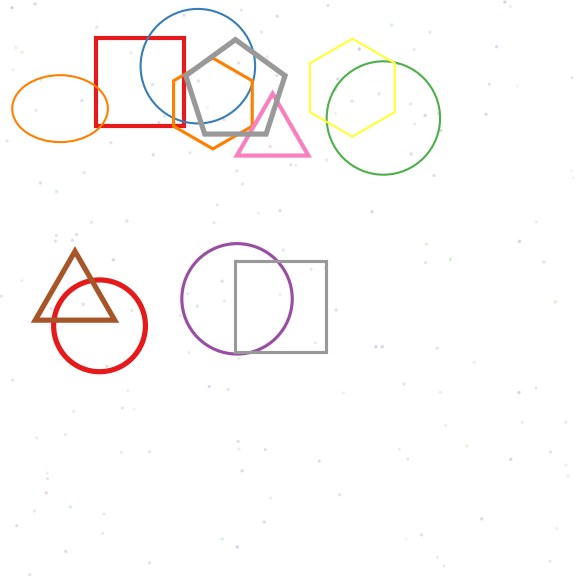[{"shape": "circle", "thickness": 2.5, "radius": 0.4, "center": [0.172, 0.435]}, {"shape": "square", "thickness": 2, "radius": 0.38, "center": [0.242, 0.858]}, {"shape": "circle", "thickness": 1, "radius": 0.5, "center": [0.343, 0.885]}, {"shape": "circle", "thickness": 1, "radius": 0.49, "center": [0.664, 0.795]}, {"shape": "circle", "thickness": 1.5, "radius": 0.48, "center": [0.41, 0.482]}, {"shape": "hexagon", "thickness": 1.5, "radius": 0.39, "center": [0.369, 0.82]}, {"shape": "oval", "thickness": 1, "radius": 0.41, "center": [0.104, 0.811]}, {"shape": "hexagon", "thickness": 1, "radius": 0.42, "center": [0.61, 0.847]}, {"shape": "triangle", "thickness": 2.5, "radius": 0.4, "center": [0.13, 0.484]}, {"shape": "triangle", "thickness": 2, "radius": 0.36, "center": [0.472, 0.765]}, {"shape": "pentagon", "thickness": 2.5, "radius": 0.45, "center": [0.408, 0.84]}, {"shape": "square", "thickness": 1.5, "radius": 0.39, "center": [0.486, 0.469]}]